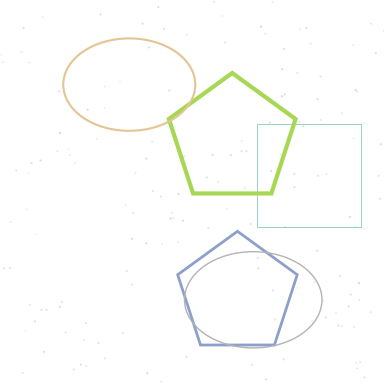[{"shape": "square", "thickness": 0.5, "radius": 0.67, "center": [0.802, 0.544]}, {"shape": "pentagon", "thickness": 2, "radius": 0.82, "center": [0.617, 0.236]}, {"shape": "pentagon", "thickness": 3, "radius": 0.86, "center": [0.603, 0.637]}, {"shape": "oval", "thickness": 1.5, "radius": 0.86, "center": [0.336, 0.78]}, {"shape": "oval", "thickness": 1, "radius": 0.89, "center": [0.658, 0.221]}]